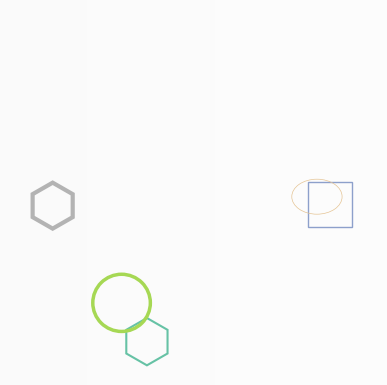[{"shape": "hexagon", "thickness": 1.5, "radius": 0.31, "center": [0.379, 0.113]}, {"shape": "square", "thickness": 1, "radius": 0.29, "center": [0.851, 0.469]}, {"shape": "circle", "thickness": 2.5, "radius": 0.37, "center": [0.314, 0.213]}, {"shape": "oval", "thickness": 0.5, "radius": 0.32, "center": [0.818, 0.489]}, {"shape": "hexagon", "thickness": 3, "radius": 0.3, "center": [0.136, 0.466]}]